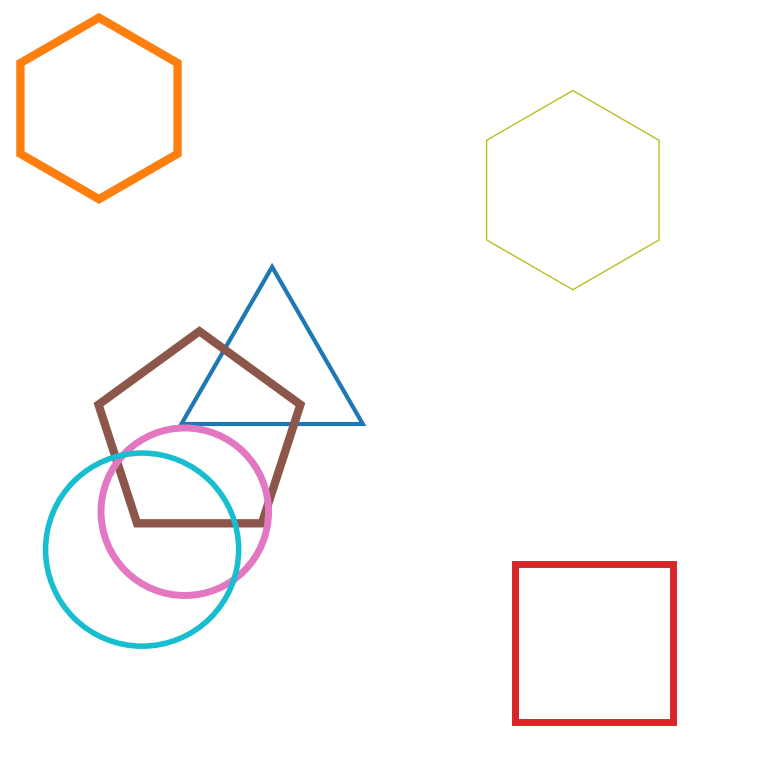[{"shape": "triangle", "thickness": 1.5, "radius": 0.68, "center": [0.353, 0.517]}, {"shape": "hexagon", "thickness": 3, "radius": 0.59, "center": [0.129, 0.859]}, {"shape": "square", "thickness": 2.5, "radius": 0.51, "center": [0.772, 0.165]}, {"shape": "pentagon", "thickness": 3, "radius": 0.69, "center": [0.259, 0.432]}, {"shape": "circle", "thickness": 2.5, "radius": 0.54, "center": [0.24, 0.335]}, {"shape": "hexagon", "thickness": 0.5, "radius": 0.65, "center": [0.744, 0.753]}, {"shape": "circle", "thickness": 2, "radius": 0.63, "center": [0.185, 0.286]}]